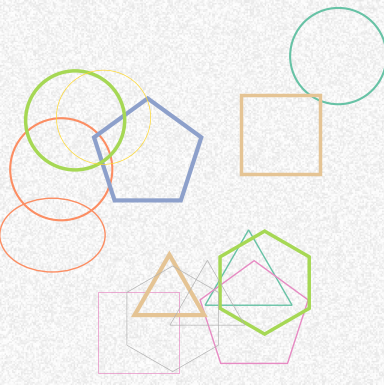[{"shape": "circle", "thickness": 1.5, "radius": 0.63, "center": [0.879, 0.854]}, {"shape": "triangle", "thickness": 1, "radius": 0.65, "center": [0.646, 0.272]}, {"shape": "oval", "thickness": 1, "radius": 0.68, "center": [0.136, 0.389]}, {"shape": "circle", "thickness": 1.5, "radius": 0.66, "center": [0.159, 0.56]}, {"shape": "pentagon", "thickness": 3, "radius": 0.73, "center": [0.384, 0.598]}, {"shape": "pentagon", "thickness": 1, "radius": 0.74, "center": [0.66, 0.175]}, {"shape": "square", "thickness": 0.5, "radius": 0.53, "center": [0.359, 0.136]}, {"shape": "circle", "thickness": 2.5, "radius": 0.64, "center": [0.195, 0.687]}, {"shape": "hexagon", "thickness": 2.5, "radius": 0.67, "center": [0.687, 0.266]}, {"shape": "circle", "thickness": 0.5, "radius": 0.61, "center": [0.269, 0.695]}, {"shape": "square", "thickness": 2.5, "radius": 0.51, "center": [0.729, 0.65]}, {"shape": "triangle", "thickness": 3, "radius": 0.52, "center": [0.44, 0.234]}, {"shape": "hexagon", "thickness": 0.5, "radius": 0.69, "center": [0.448, 0.172]}, {"shape": "triangle", "thickness": 0.5, "radius": 0.56, "center": [0.539, 0.212]}]